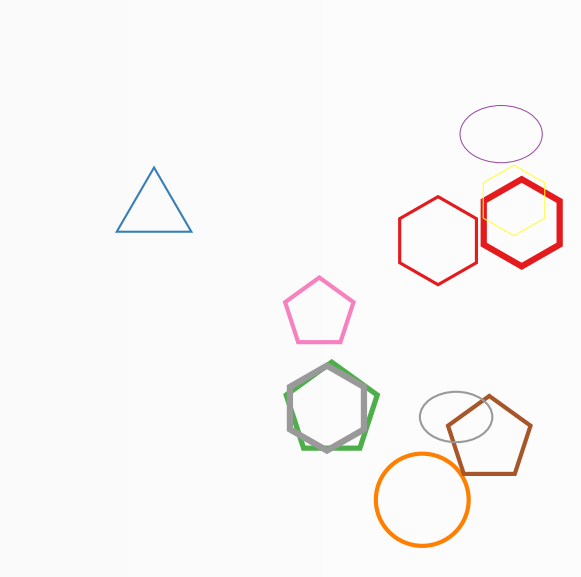[{"shape": "hexagon", "thickness": 1.5, "radius": 0.38, "center": [0.754, 0.582]}, {"shape": "hexagon", "thickness": 3, "radius": 0.38, "center": [0.898, 0.613]}, {"shape": "triangle", "thickness": 1, "radius": 0.37, "center": [0.265, 0.635]}, {"shape": "pentagon", "thickness": 2.5, "radius": 0.41, "center": [0.571, 0.29]}, {"shape": "oval", "thickness": 0.5, "radius": 0.35, "center": [0.862, 0.767]}, {"shape": "circle", "thickness": 2, "radius": 0.4, "center": [0.726, 0.134]}, {"shape": "hexagon", "thickness": 0.5, "radius": 0.31, "center": [0.884, 0.652]}, {"shape": "pentagon", "thickness": 2, "radius": 0.37, "center": [0.842, 0.239]}, {"shape": "pentagon", "thickness": 2, "radius": 0.31, "center": [0.549, 0.457]}, {"shape": "hexagon", "thickness": 3, "radius": 0.37, "center": [0.562, 0.292]}, {"shape": "oval", "thickness": 1, "radius": 0.31, "center": [0.785, 0.277]}]